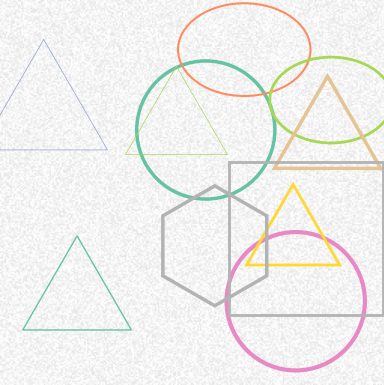[{"shape": "circle", "thickness": 2.5, "radius": 0.9, "center": [0.535, 0.662]}, {"shape": "triangle", "thickness": 1, "radius": 0.81, "center": [0.2, 0.224]}, {"shape": "oval", "thickness": 1.5, "radius": 0.86, "center": [0.634, 0.871]}, {"shape": "triangle", "thickness": 0.5, "radius": 0.96, "center": [0.114, 0.706]}, {"shape": "circle", "thickness": 3, "radius": 0.9, "center": [0.768, 0.218]}, {"shape": "triangle", "thickness": 0.5, "radius": 0.76, "center": [0.458, 0.675]}, {"shape": "oval", "thickness": 2, "radius": 0.8, "center": [0.86, 0.74]}, {"shape": "triangle", "thickness": 2, "radius": 0.7, "center": [0.761, 0.381]}, {"shape": "triangle", "thickness": 2.5, "radius": 0.8, "center": [0.851, 0.642]}, {"shape": "square", "thickness": 2, "radius": 1.0, "center": [0.795, 0.38]}, {"shape": "hexagon", "thickness": 2.5, "radius": 0.78, "center": [0.558, 0.362]}]